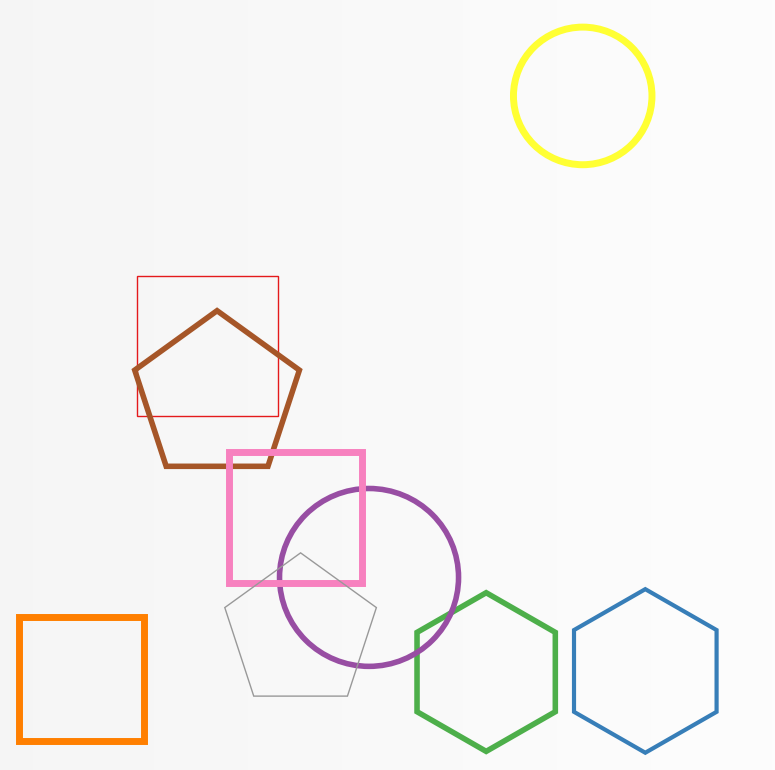[{"shape": "square", "thickness": 0.5, "radius": 0.46, "center": [0.267, 0.55]}, {"shape": "hexagon", "thickness": 1.5, "radius": 0.53, "center": [0.833, 0.129]}, {"shape": "hexagon", "thickness": 2, "radius": 0.52, "center": [0.627, 0.127]}, {"shape": "circle", "thickness": 2, "radius": 0.58, "center": [0.476, 0.25]}, {"shape": "square", "thickness": 2.5, "radius": 0.4, "center": [0.105, 0.118]}, {"shape": "circle", "thickness": 2.5, "radius": 0.45, "center": [0.752, 0.875]}, {"shape": "pentagon", "thickness": 2, "radius": 0.56, "center": [0.28, 0.485]}, {"shape": "square", "thickness": 2.5, "radius": 0.43, "center": [0.381, 0.328]}, {"shape": "pentagon", "thickness": 0.5, "radius": 0.51, "center": [0.388, 0.179]}]